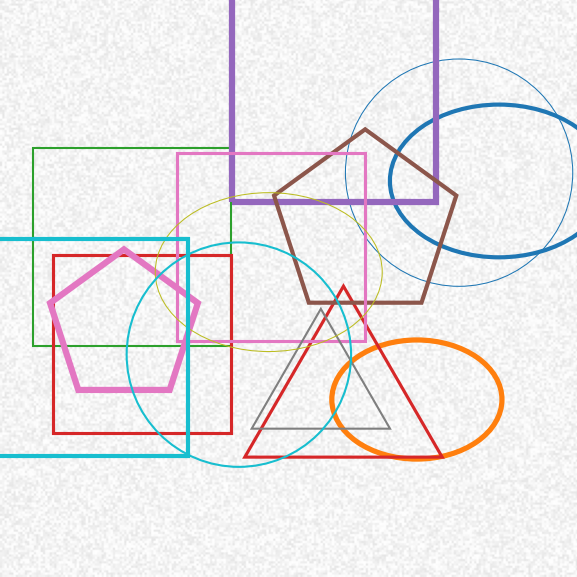[{"shape": "oval", "thickness": 2, "radius": 0.94, "center": [0.864, 0.686]}, {"shape": "circle", "thickness": 0.5, "radius": 0.98, "center": [0.795, 0.7]}, {"shape": "oval", "thickness": 2.5, "radius": 0.74, "center": [0.722, 0.307]}, {"shape": "square", "thickness": 1, "radius": 0.86, "center": [0.229, 0.572]}, {"shape": "square", "thickness": 1.5, "radius": 0.77, "center": [0.245, 0.404]}, {"shape": "triangle", "thickness": 1.5, "radius": 0.99, "center": [0.595, 0.306]}, {"shape": "square", "thickness": 3, "radius": 0.88, "center": [0.579, 0.826]}, {"shape": "pentagon", "thickness": 2, "radius": 0.83, "center": [0.632, 0.609]}, {"shape": "square", "thickness": 1.5, "radius": 0.82, "center": [0.469, 0.571]}, {"shape": "pentagon", "thickness": 3, "radius": 0.67, "center": [0.215, 0.433]}, {"shape": "triangle", "thickness": 1, "radius": 0.69, "center": [0.556, 0.326]}, {"shape": "oval", "thickness": 0.5, "radius": 0.98, "center": [0.465, 0.528]}, {"shape": "circle", "thickness": 1, "radius": 0.97, "center": [0.414, 0.385]}, {"shape": "square", "thickness": 2, "radius": 0.94, "center": [0.138, 0.397]}]